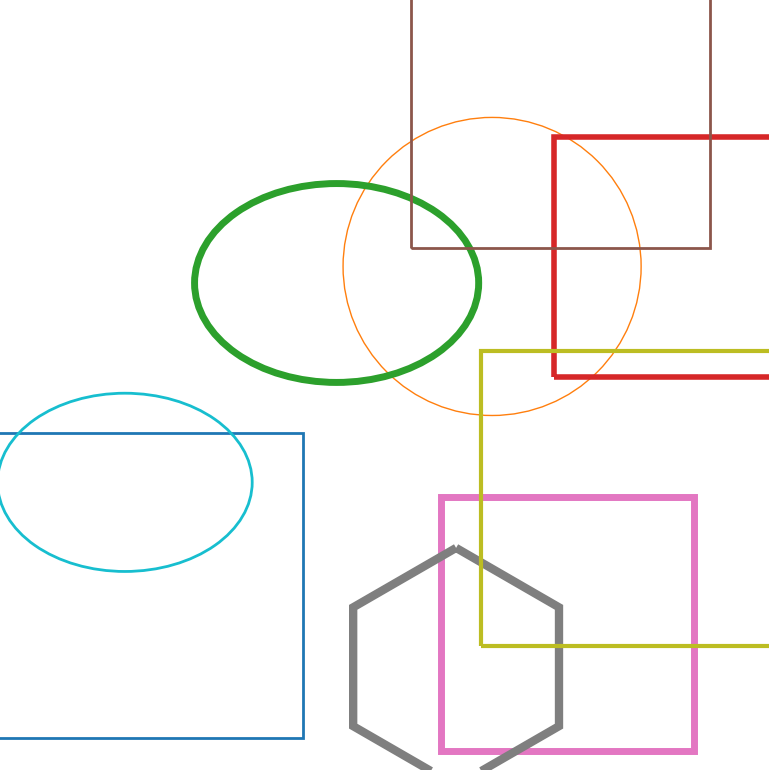[{"shape": "square", "thickness": 1, "radius": 0.99, "center": [0.195, 0.24]}, {"shape": "circle", "thickness": 0.5, "radius": 0.97, "center": [0.639, 0.654]}, {"shape": "oval", "thickness": 2.5, "radius": 0.92, "center": [0.437, 0.632]}, {"shape": "square", "thickness": 2, "radius": 0.78, "center": [0.875, 0.666]}, {"shape": "square", "thickness": 1, "radius": 0.97, "center": [0.728, 0.872]}, {"shape": "square", "thickness": 2.5, "radius": 0.82, "center": [0.737, 0.19]}, {"shape": "hexagon", "thickness": 3, "radius": 0.77, "center": [0.592, 0.134]}, {"shape": "square", "thickness": 1.5, "radius": 0.96, "center": [0.817, 0.353]}, {"shape": "oval", "thickness": 1, "radius": 0.83, "center": [0.162, 0.374]}]